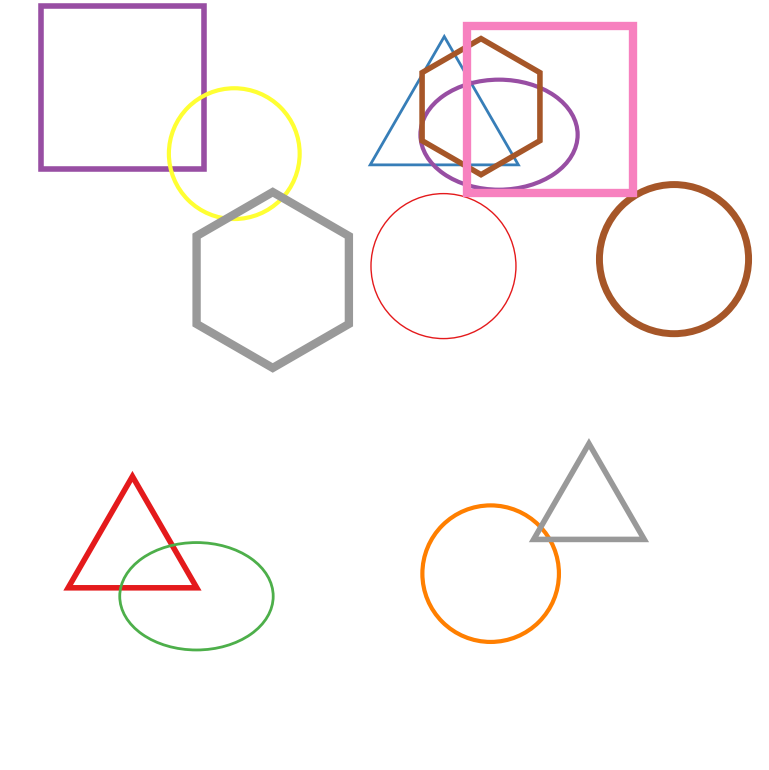[{"shape": "circle", "thickness": 0.5, "radius": 0.47, "center": [0.576, 0.654]}, {"shape": "triangle", "thickness": 2, "radius": 0.48, "center": [0.172, 0.285]}, {"shape": "triangle", "thickness": 1, "radius": 0.56, "center": [0.577, 0.841]}, {"shape": "oval", "thickness": 1, "radius": 0.5, "center": [0.255, 0.226]}, {"shape": "square", "thickness": 2, "radius": 0.53, "center": [0.159, 0.886]}, {"shape": "oval", "thickness": 1.5, "radius": 0.51, "center": [0.648, 0.825]}, {"shape": "circle", "thickness": 1.5, "radius": 0.44, "center": [0.637, 0.255]}, {"shape": "circle", "thickness": 1.5, "radius": 0.42, "center": [0.304, 0.8]}, {"shape": "circle", "thickness": 2.5, "radius": 0.48, "center": [0.875, 0.663]}, {"shape": "hexagon", "thickness": 2, "radius": 0.44, "center": [0.625, 0.861]}, {"shape": "square", "thickness": 3, "radius": 0.54, "center": [0.714, 0.858]}, {"shape": "triangle", "thickness": 2, "radius": 0.41, "center": [0.765, 0.341]}, {"shape": "hexagon", "thickness": 3, "radius": 0.57, "center": [0.354, 0.636]}]